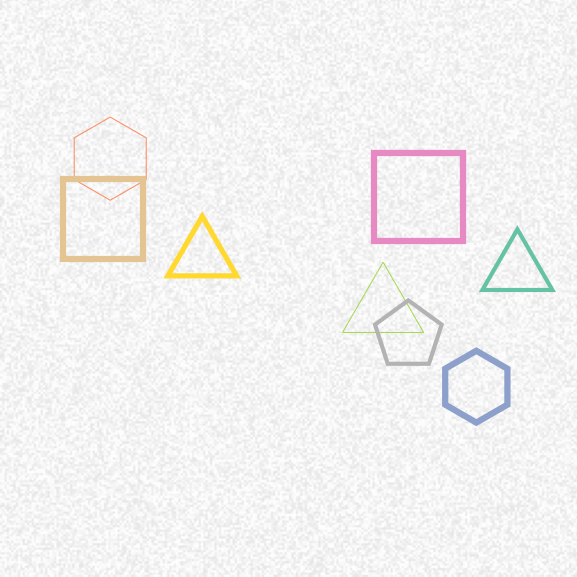[{"shape": "triangle", "thickness": 2, "radius": 0.35, "center": [0.896, 0.532]}, {"shape": "hexagon", "thickness": 0.5, "radius": 0.36, "center": [0.191, 0.724]}, {"shape": "hexagon", "thickness": 3, "radius": 0.31, "center": [0.825, 0.33]}, {"shape": "square", "thickness": 3, "radius": 0.38, "center": [0.725, 0.658]}, {"shape": "triangle", "thickness": 0.5, "radius": 0.41, "center": [0.663, 0.464]}, {"shape": "triangle", "thickness": 2.5, "radius": 0.34, "center": [0.35, 0.556]}, {"shape": "square", "thickness": 3, "radius": 0.35, "center": [0.178, 0.62]}, {"shape": "pentagon", "thickness": 2, "radius": 0.3, "center": [0.707, 0.418]}]